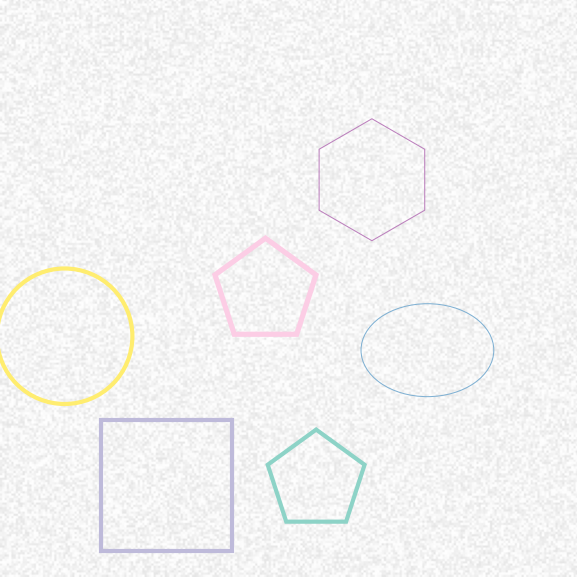[{"shape": "pentagon", "thickness": 2, "radius": 0.44, "center": [0.547, 0.167]}, {"shape": "square", "thickness": 2, "radius": 0.56, "center": [0.288, 0.158]}, {"shape": "oval", "thickness": 0.5, "radius": 0.57, "center": [0.74, 0.393]}, {"shape": "pentagon", "thickness": 2.5, "radius": 0.46, "center": [0.46, 0.495]}, {"shape": "hexagon", "thickness": 0.5, "radius": 0.53, "center": [0.644, 0.688]}, {"shape": "circle", "thickness": 2, "radius": 0.59, "center": [0.112, 0.417]}]